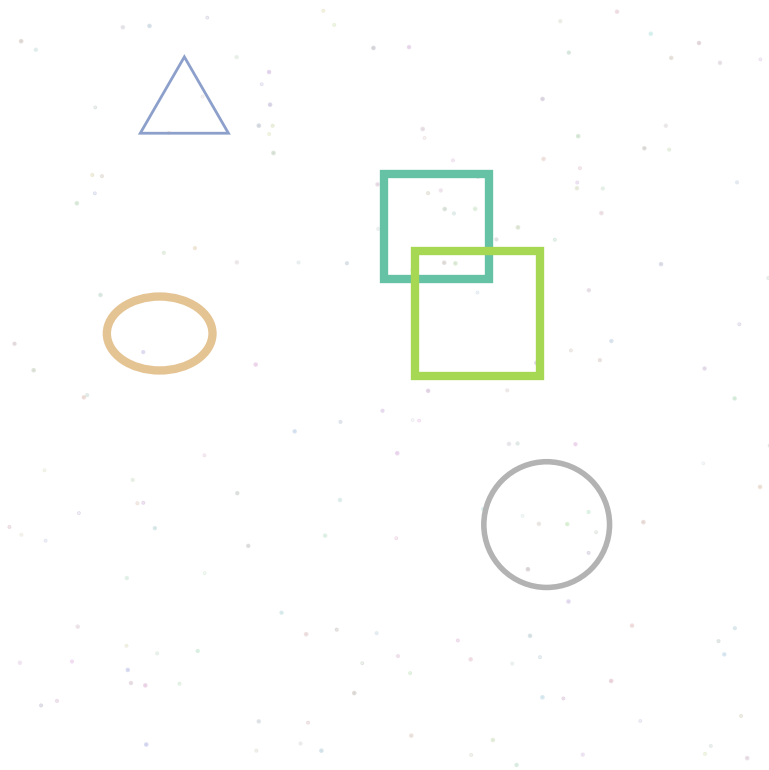[{"shape": "square", "thickness": 3, "radius": 0.34, "center": [0.567, 0.706]}, {"shape": "triangle", "thickness": 1, "radius": 0.33, "center": [0.239, 0.86]}, {"shape": "square", "thickness": 3, "radius": 0.4, "center": [0.62, 0.593]}, {"shape": "oval", "thickness": 3, "radius": 0.34, "center": [0.207, 0.567]}, {"shape": "circle", "thickness": 2, "radius": 0.41, "center": [0.71, 0.319]}]